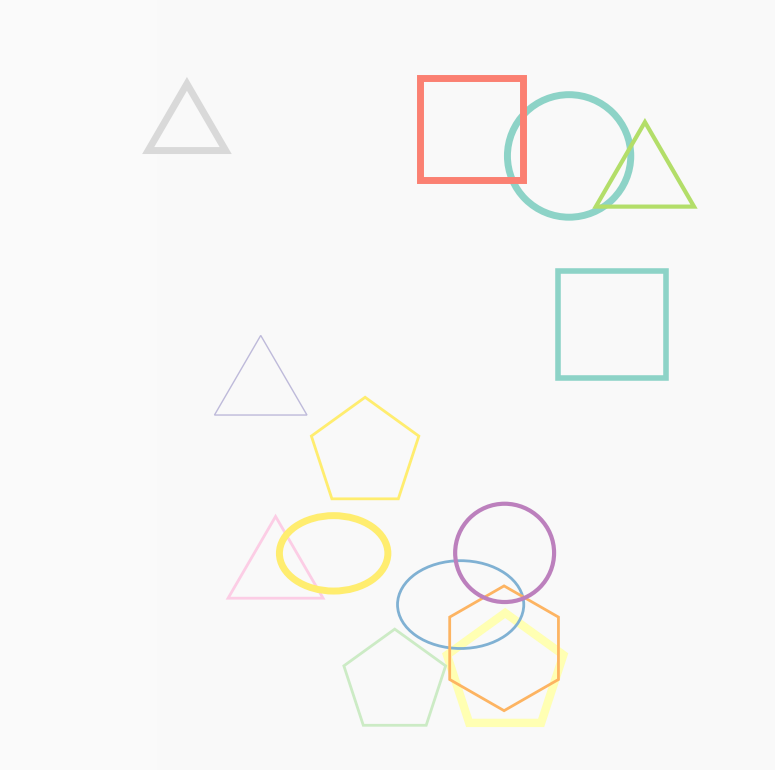[{"shape": "square", "thickness": 2, "radius": 0.35, "center": [0.79, 0.579]}, {"shape": "circle", "thickness": 2.5, "radius": 0.4, "center": [0.734, 0.797]}, {"shape": "pentagon", "thickness": 3, "radius": 0.39, "center": [0.652, 0.125]}, {"shape": "triangle", "thickness": 0.5, "radius": 0.34, "center": [0.336, 0.495]}, {"shape": "square", "thickness": 2.5, "radius": 0.33, "center": [0.608, 0.833]}, {"shape": "oval", "thickness": 1, "radius": 0.41, "center": [0.594, 0.215]}, {"shape": "hexagon", "thickness": 1, "radius": 0.41, "center": [0.65, 0.158]}, {"shape": "triangle", "thickness": 1.5, "radius": 0.37, "center": [0.832, 0.768]}, {"shape": "triangle", "thickness": 1, "radius": 0.35, "center": [0.356, 0.259]}, {"shape": "triangle", "thickness": 2.5, "radius": 0.29, "center": [0.241, 0.833]}, {"shape": "circle", "thickness": 1.5, "radius": 0.32, "center": [0.651, 0.282]}, {"shape": "pentagon", "thickness": 1, "radius": 0.35, "center": [0.509, 0.114]}, {"shape": "oval", "thickness": 2.5, "radius": 0.35, "center": [0.431, 0.281]}, {"shape": "pentagon", "thickness": 1, "radius": 0.36, "center": [0.471, 0.411]}]